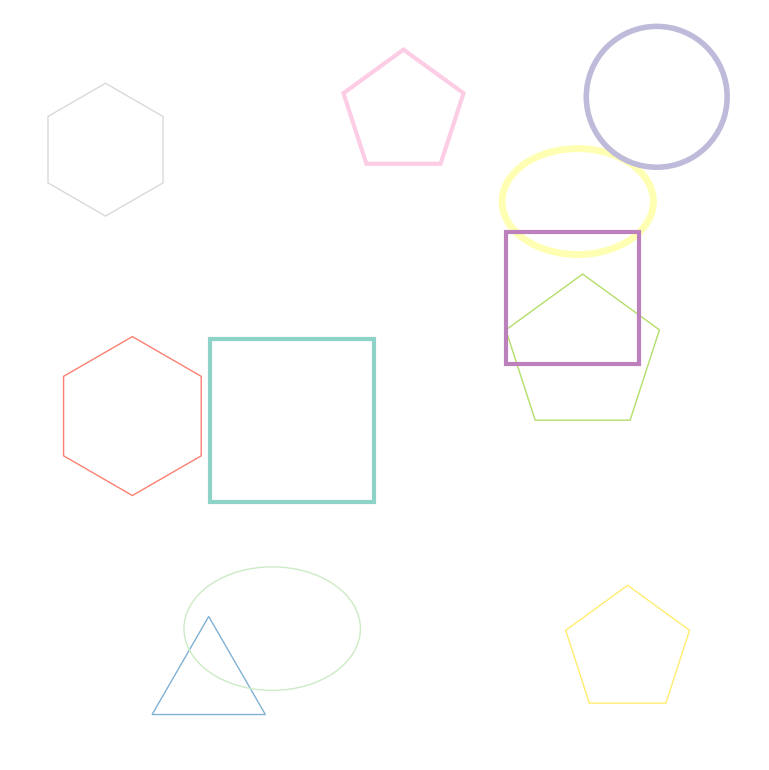[{"shape": "square", "thickness": 1.5, "radius": 0.53, "center": [0.379, 0.454]}, {"shape": "oval", "thickness": 2.5, "radius": 0.49, "center": [0.75, 0.738]}, {"shape": "circle", "thickness": 2, "radius": 0.46, "center": [0.853, 0.874]}, {"shape": "hexagon", "thickness": 0.5, "radius": 0.52, "center": [0.172, 0.46]}, {"shape": "triangle", "thickness": 0.5, "radius": 0.42, "center": [0.271, 0.114]}, {"shape": "pentagon", "thickness": 0.5, "radius": 0.52, "center": [0.757, 0.539]}, {"shape": "pentagon", "thickness": 1.5, "radius": 0.41, "center": [0.524, 0.854]}, {"shape": "hexagon", "thickness": 0.5, "radius": 0.43, "center": [0.137, 0.806]}, {"shape": "square", "thickness": 1.5, "radius": 0.43, "center": [0.744, 0.613]}, {"shape": "oval", "thickness": 0.5, "radius": 0.57, "center": [0.353, 0.184]}, {"shape": "pentagon", "thickness": 0.5, "radius": 0.42, "center": [0.815, 0.155]}]